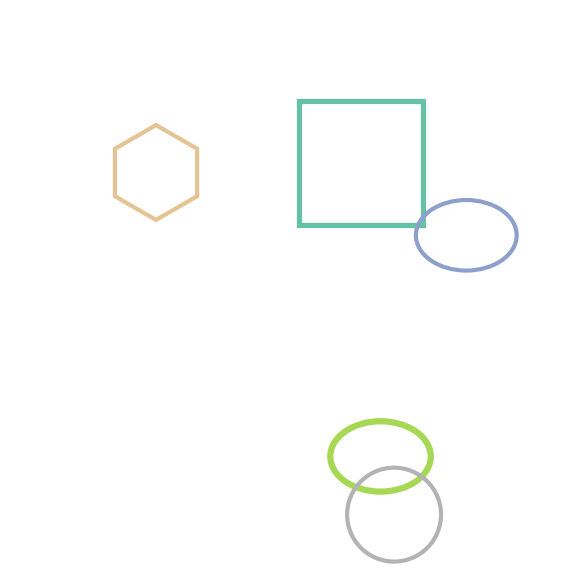[{"shape": "square", "thickness": 2.5, "radius": 0.54, "center": [0.625, 0.717]}, {"shape": "oval", "thickness": 2, "radius": 0.44, "center": [0.807, 0.592]}, {"shape": "oval", "thickness": 3, "radius": 0.44, "center": [0.659, 0.209]}, {"shape": "hexagon", "thickness": 2, "radius": 0.41, "center": [0.27, 0.7]}, {"shape": "circle", "thickness": 2, "radius": 0.41, "center": [0.682, 0.108]}]